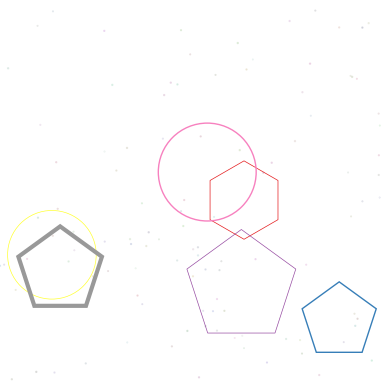[{"shape": "hexagon", "thickness": 0.5, "radius": 0.51, "center": [0.634, 0.48]}, {"shape": "pentagon", "thickness": 1, "radius": 0.51, "center": [0.881, 0.167]}, {"shape": "pentagon", "thickness": 0.5, "radius": 0.74, "center": [0.627, 0.255]}, {"shape": "circle", "thickness": 0.5, "radius": 0.58, "center": [0.135, 0.338]}, {"shape": "circle", "thickness": 1, "radius": 0.64, "center": [0.538, 0.553]}, {"shape": "pentagon", "thickness": 3, "radius": 0.57, "center": [0.156, 0.298]}]